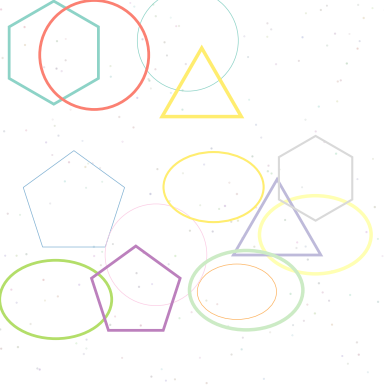[{"shape": "hexagon", "thickness": 2, "radius": 0.67, "center": [0.14, 0.863]}, {"shape": "circle", "thickness": 0.5, "radius": 0.66, "center": [0.488, 0.894]}, {"shape": "oval", "thickness": 2.5, "radius": 0.73, "center": [0.819, 0.39]}, {"shape": "triangle", "thickness": 2, "radius": 0.66, "center": [0.72, 0.403]}, {"shape": "circle", "thickness": 2, "radius": 0.71, "center": [0.245, 0.857]}, {"shape": "pentagon", "thickness": 0.5, "radius": 0.69, "center": [0.192, 0.47]}, {"shape": "oval", "thickness": 0.5, "radius": 0.51, "center": [0.615, 0.242]}, {"shape": "oval", "thickness": 2, "radius": 0.73, "center": [0.145, 0.222]}, {"shape": "circle", "thickness": 0.5, "radius": 0.66, "center": [0.405, 0.338]}, {"shape": "hexagon", "thickness": 1.5, "radius": 0.55, "center": [0.82, 0.537]}, {"shape": "pentagon", "thickness": 2, "radius": 0.61, "center": [0.353, 0.24]}, {"shape": "oval", "thickness": 2.5, "radius": 0.74, "center": [0.639, 0.246]}, {"shape": "triangle", "thickness": 2.5, "radius": 0.59, "center": [0.524, 0.757]}, {"shape": "oval", "thickness": 1.5, "radius": 0.65, "center": [0.555, 0.514]}]